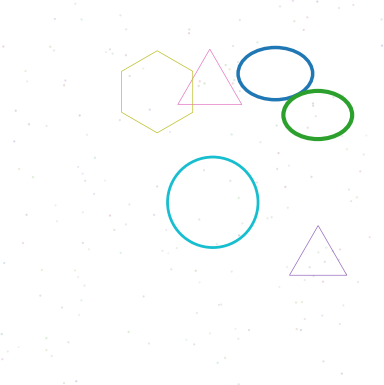[{"shape": "oval", "thickness": 2.5, "radius": 0.48, "center": [0.715, 0.809]}, {"shape": "oval", "thickness": 3, "radius": 0.45, "center": [0.825, 0.701]}, {"shape": "triangle", "thickness": 0.5, "radius": 0.43, "center": [0.826, 0.328]}, {"shape": "triangle", "thickness": 0.5, "radius": 0.48, "center": [0.545, 0.776]}, {"shape": "hexagon", "thickness": 0.5, "radius": 0.53, "center": [0.408, 0.762]}, {"shape": "circle", "thickness": 2, "radius": 0.59, "center": [0.553, 0.475]}]